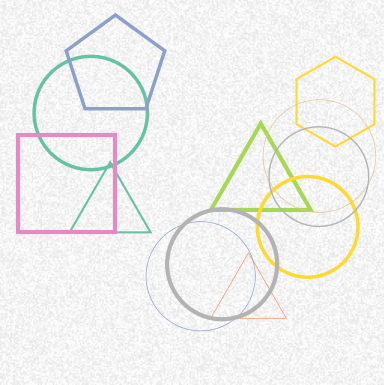[{"shape": "triangle", "thickness": 1.5, "radius": 0.61, "center": [0.286, 0.457]}, {"shape": "circle", "thickness": 2.5, "radius": 0.74, "center": [0.236, 0.706]}, {"shape": "triangle", "thickness": 0.5, "radius": 0.57, "center": [0.645, 0.23]}, {"shape": "pentagon", "thickness": 2.5, "radius": 0.67, "center": [0.3, 0.826]}, {"shape": "circle", "thickness": 0.5, "radius": 0.71, "center": [0.521, 0.282]}, {"shape": "square", "thickness": 3, "radius": 0.63, "center": [0.173, 0.523]}, {"shape": "triangle", "thickness": 3, "radius": 0.75, "center": [0.677, 0.529]}, {"shape": "hexagon", "thickness": 1.5, "radius": 0.58, "center": [0.871, 0.736]}, {"shape": "circle", "thickness": 2.5, "radius": 0.65, "center": [0.799, 0.411]}, {"shape": "circle", "thickness": 0.5, "radius": 0.73, "center": [0.83, 0.595]}, {"shape": "circle", "thickness": 1, "radius": 0.65, "center": [0.828, 0.541]}, {"shape": "circle", "thickness": 3, "radius": 0.71, "center": [0.577, 0.314]}]